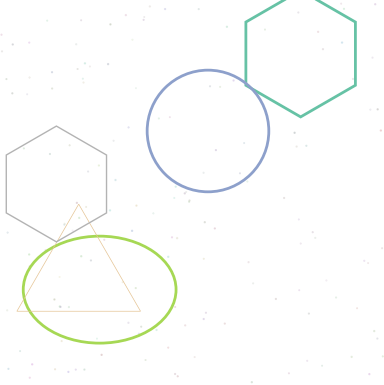[{"shape": "hexagon", "thickness": 2, "radius": 0.82, "center": [0.781, 0.861]}, {"shape": "circle", "thickness": 2, "radius": 0.79, "center": [0.54, 0.66]}, {"shape": "oval", "thickness": 2, "radius": 0.99, "center": [0.259, 0.248]}, {"shape": "triangle", "thickness": 0.5, "radius": 0.93, "center": [0.204, 0.284]}, {"shape": "hexagon", "thickness": 1, "radius": 0.75, "center": [0.147, 0.522]}]